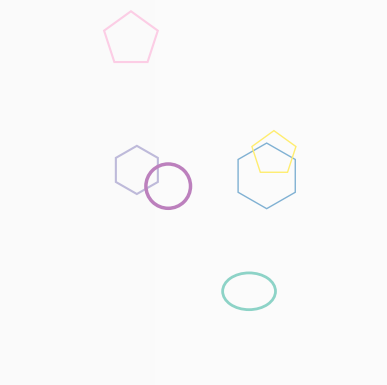[{"shape": "oval", "thickness": 2, "radius": 0.34, "center": [0.643, 0.243]}, {"shape": "hexagon", "thickness": 1.5, "radius": 0.31, "center": [0.353, 0.559]}, {"shape": "hexagon", "thickness": 1, "radius": 0.43, "center": [0.688, 0.543]}, {"shape": "pentagon", "thickness": 1.5, "radius": 0.36, "center": [0.338, 0.898]}, {"shape": "circle", "thickness": 2.5, "radius": 0.29, "center": [0.434, 0.517]}, {"shape": "pentagon", "thickness": 1, "radius": 0.3, "center": [0.707, 0.601]}]